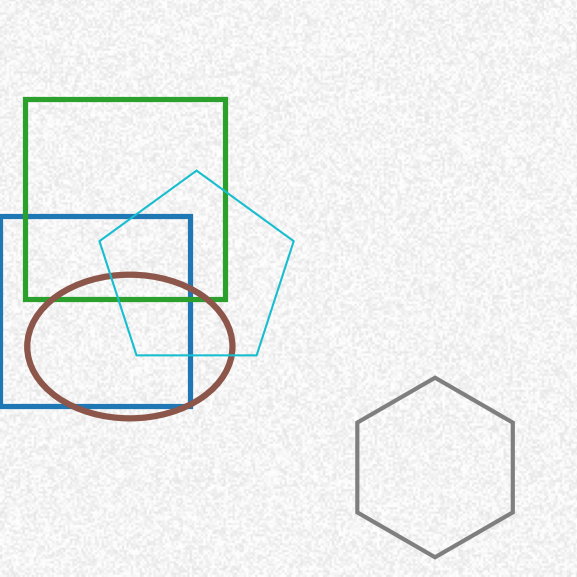[{"shape": "square", "thickness": 2.5, "radius": 0.82, "center": [0.165, 0.46]}, {"shape": "square", "thickness": 2.5, "radius": 0.87, "center": [0.216, 0.654]}, {"shape": "oval", "thickness": 3, "radius": 0.89, "center": [0.225, 0.399]}, {"shape": "hexagon", "thickness": 2, "radius": 0.78, "center": [0.753, 0.19]}, {"shape": "pentagon", "thickness": 1, "radius": 0.88, "center": [0.34, 0.527]}]